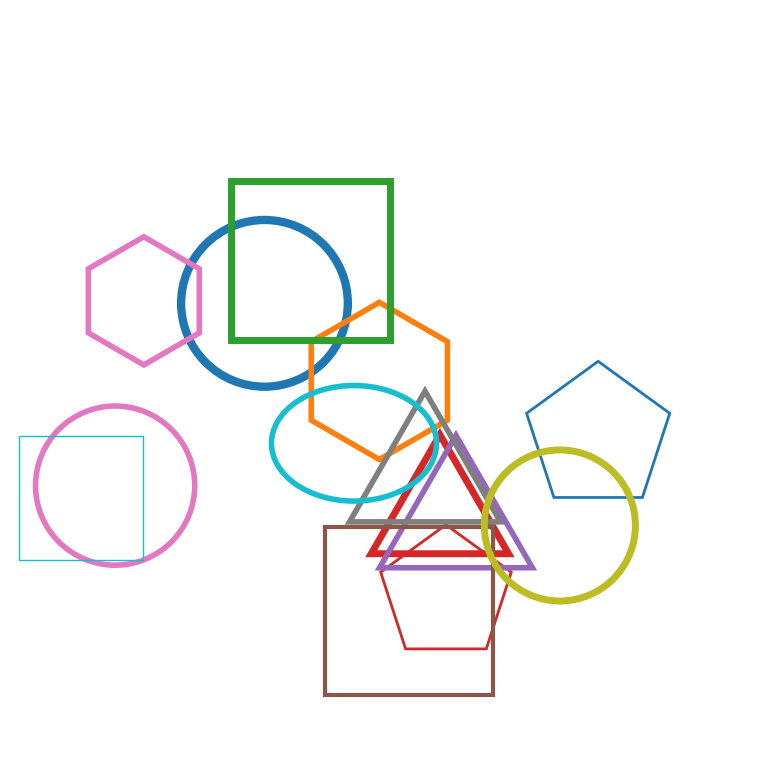[{"shape": "circle", "thickness": 3, "radius": 0.54, "center": [0.343, 0.606]}, {"shape": "pentagon", "thickness": 1, "radius": 0.49, "center": [0.777, 0.433]}, {"shape": "hexagon", "thickness": 2, "radius": 0.51, "center": [0.493, 0.505]}, {"shape": "square", "thickness": 2.5, "radius": 0.52, "center": [0.403, 0.662]}, {"shape": "pentagon", "thickness": 1, "radius": 0.45, "center": [0.579, 0.229]}, {"shape": "triangle", "thickness": 2.5, "radius": 0.52, "center": [0.571, 0.332]}, {"shape": "triangle", "thickness": 2, "radius": 0.57, "center": [0.592, 0.32]}, {"shape": "square", "thickness": 1.5, "radius": 0.54, "center": [0.531, 0.206]}, {"shape": "hexagon", "thickness": 2, "radius": 0.42, "center": [0.187, 0.609]}, {"shape": "circle", "thickness": 2, "radius": 0.52, "center": [0.15, 0.369]}, {"shape": "triangle", "thickness": 2, "radius": 0.57, "center": [0.552, 0.379]}, {"shape": "circle", "thickness": 2.5, "radius": 0.49, "center": [0.727, 0.318]}, {"shape": "oval", "thickness": 2, "radius": 0.54, "center": [0.46, 0.424]}, {"shape": "square", "thickness": 0.5, "radius": 0.4, "center": [0.105, 0.354]}]